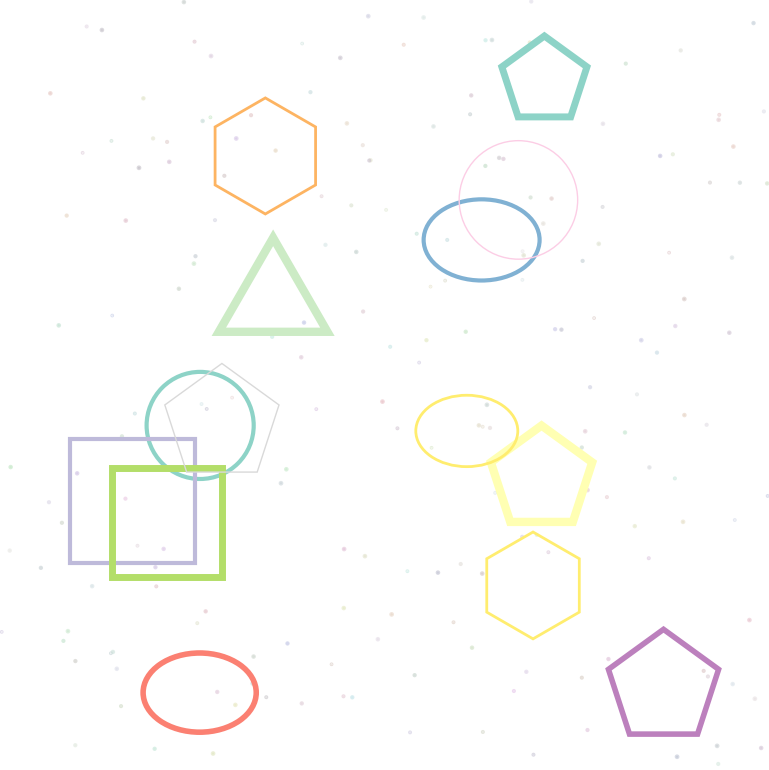[{"shape": "circle", "thickness": 1.5, "radius": 0.35, "center": [0.26, 0.447]}, {"shape": "pentagon", "thickness": 2.5, "radius": 0.29, "center": [0.707, 0.895]}, {"shape": "pentagon", "thickness": 3, "radius": 0.35, "center": [0.703, 0.378]}, {"shape": "square", "thickness": 1.5, "radius": 0.41, "center": [0.172, 0.349]}, {"shape": "oval", "thickness": 2, "radius": 0.37, "center": [0.259, 0.101]}, {"shape": "oval", "thickness": 1.5, "radius": 0.38, "center": [0.625, 0.688]}, {"shape": "hexagon", "thickness": 1, "radius": 0.38, "center": [0.345, 0.797]}, {"shape": "square", "thickness": 2.5, "radius": 0.36, "center": [0.217, 0.321]}, {"shape": "circle", "thickness": 0.5, "radius": 0.38, "center": [0.673, 0.74]}, {"shape": "pentagon", "thickness": 0.5, "radius": 0.39, "center": [0.288, 0.45]}, {"shape": "pentagon", "thickness": 2, "radius": 0.38, "center": [0.862, 0.107]}, {"shape": "triangle", "thickness": 3, "radius": 0.41, "center": [0.355, 0.61]}, {"shape": "hexagon", "thickness": 1, "radius": 0.35, "center": [0.692, 0.24]}, {"shape": "oval", "thickness": 1, "radius": 0.33, "center": [0.606, 0.44]}]